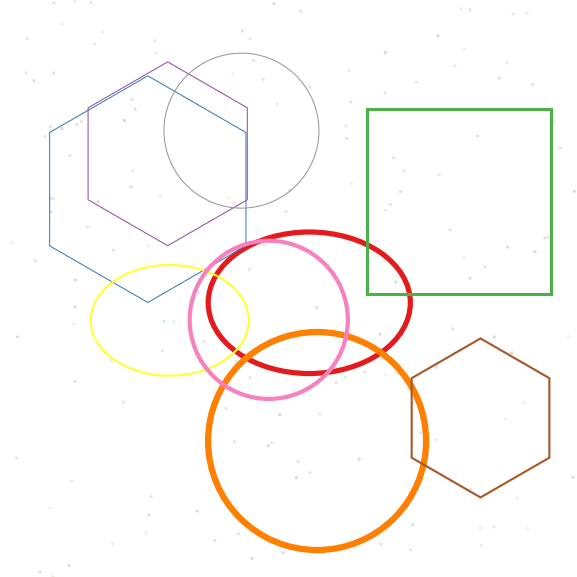[{"shape": "oval", "thickness": 2.5, "radius": 0.88, "center": [0.536, 0.475]}, {"shape": "hexagon", "thickness": 0.5, "radius": 0.98, "center": [0.256, 0.672]}, {"shape": "square", "thickness": 1.5, "radius": 0.8, "center": [0.795, 0.65]}, {"shape": "hexagon", "thickness": 0.5, "radius": 0.8, "center": [0.29, 0.733]}, {"shape": "circle", "thickness": 3, "radius": 0.94, "center": [0.549, 0.235]}, {"shape": "oval", "thickness": 1, "radius": 0.68, "center": [0.294, 0.444]}, {"shape": "hexagon", "thickness": 1, "radius": 0.69, "center": [0.832, 0.275]}, {"shape": "circle", "thickness": 2, "radius": 0.68, "center": [0.465, 0.445]}, {"shape": "circle", "thickness": 0.5, "radius": 0.67, "center": [0.418, 0.773]}]